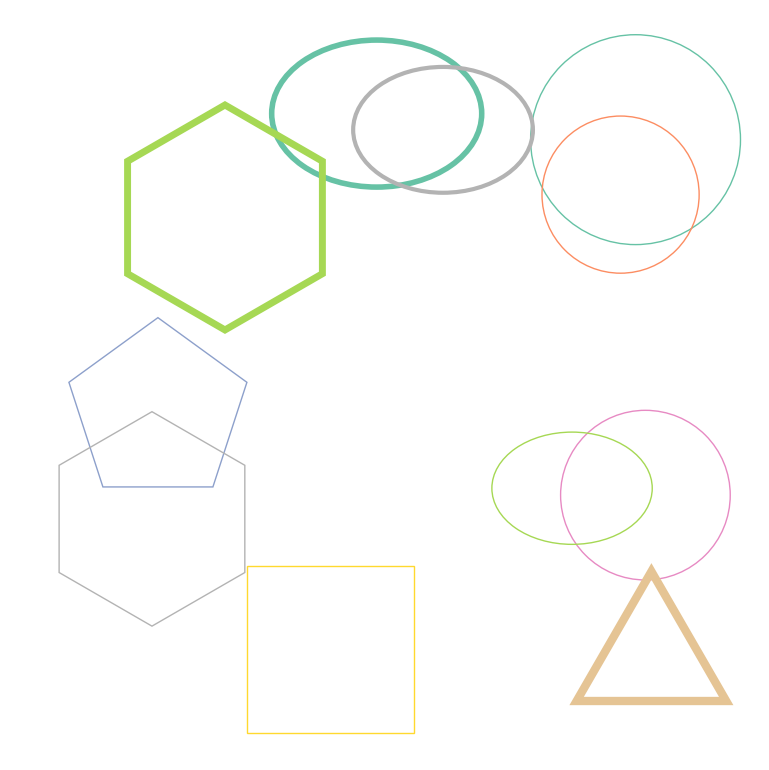[{"shape": "oval", "thickness": 2, "radius": 0.68, "center": [0.489, 0.852]}, {"shape": "circle", "thickness": 0.5, "radius": 0.68, "center": [0.825, 0.819]}, {"shape": "circle", "thickness": 0.5, "radius": 0.51, "center": [0.806, 0.747]}, {"shape": "pentagon", "thickness": 0.5, "radius": 0.61, "center": [0.205, 0.466]}, {"shape": "circle", "thickness": 0.5, "radius": 0.55, "center": [0.838, 0.357]}, {"shape": "hexagon", "thickness": 2.5, "radius": 0.73, "center": [0.292, 0.718]}, {"shape": "oval", "thickness": 0.5, "radius": 0.52, "center": [0.743, 0.366]}, {"shape": "square", "thickness": 0.5, "radius": 0.54, "center": [0.429, 0.156]}, {"shape": "triangle", "thickness": 3, "radius": 0.56, "center": [0.846, 0.146]}, {"shape": "hexagon", "thickness": 0.5, "radius": 0.7, "center": [0.197, 0.326]}, {"shape": "oval", "thickness": 1.5, "radius": 0.58, "center": [0.575, 0.831]}]